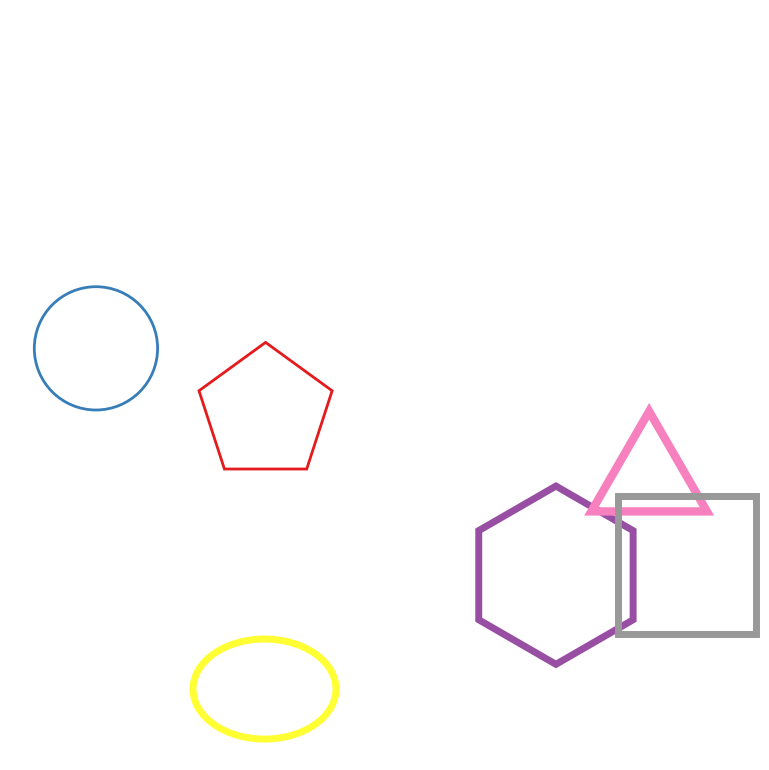[{"shape": "pentagon", "thickness": 1, "radius": 0.45, "center": [0.345, 0.464]}, {"shape": "circle", "thickness": 1, "radius": 0.4, "center": [0.125, 0.548]}, {"shape": "hexagon", "thickness": 2.5, "radius": 0.58, "center": [0.722, 0.253]}, {"shape": "oval", "thickness": 2.5, "radius": 0.46, "center": [0.344, 0.105]}, {"shape": "triangle", "thickness": 3, "radius": 0.43, "center": [0.843, 0.379]}, {"shape": "square", "thickness": 2.5, "radius": 0.45, "center": [0.893, 0.266]}]